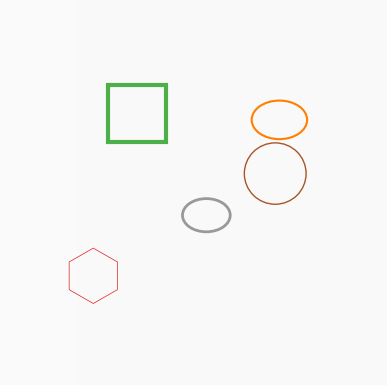[{"shape": "hexagon", "thickness": 0.5, "radius": 0.36, "center": [0.241, 0.284]}, {"shape": "square", "thickness": 3, "radius": 0.37, "center": [0.354, 0.704]}, {"shape": "oval", "thickness": 1.5, "radius": 0.36, "center": [0.721, 0.689]}, {"shape": "circle", "thickness": 1, "radius": 0.4, "center": [0.71, 0.549]}, {"shape": "oval", "thickness": 2, "radius": 0.31, "center": [0.532, 0.441]}]